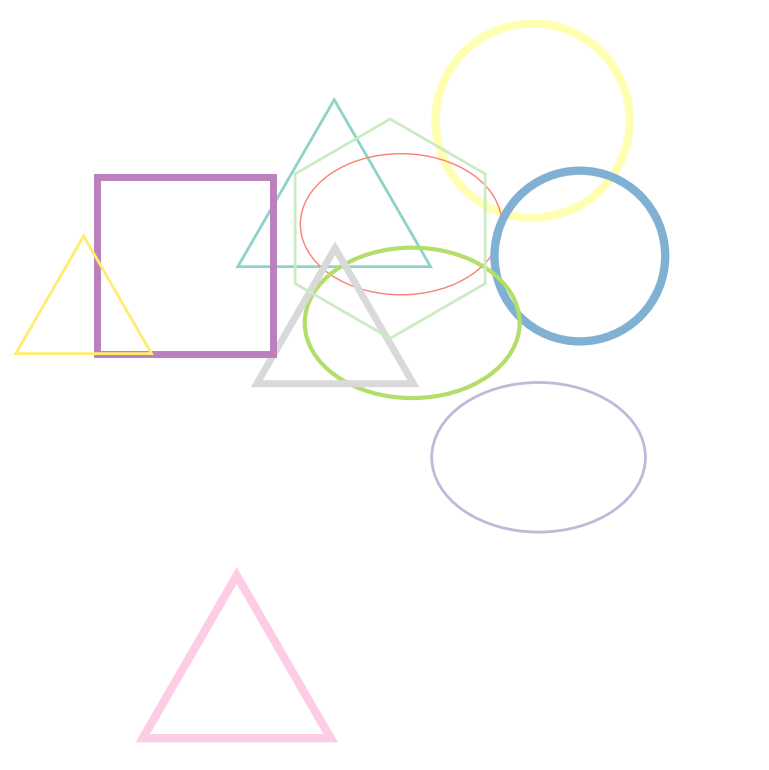[{"shape": "triangle", "thickness": 1, "radius": 0.72, "center": [0.434, 0.726]}, {"shape": "circle", "thickness": 3, "radius": 0.63, "center": [0.692, 0.843]}, {"shape": "oval", "thickness": 1, "radius": 0.69, "center": [0.699, 0.406]}, {"shape": "oval", "thickness": 0.5, "radius": 0.65, "center": [0.521, 0.709]}, {"shape": "circle", "thickness": 3, "radius": 0.55, "center": [0.753, 0.668]}, {"shape": "oval", "thickness": 1.5, "radius": 0.7, "center": [0.535, 0.581]}, {"shape": "triangle", "thickness": 3, "radius": 0.7, "center": [0.307, 0.112]}, {"shape": "triangle", "thickness": 2.5, "radius": 0.59, "center": [0.435, 0.56]}, {"shape": "square", "thickness": 2.5, "radius": 0.57, "center": [0.24, 0.655]}, {"shape": "hexagon", "thickness": 1, "radius": 0.71, "center": [0.507, 0.703]}, {"shape": "triangle", "thickness": 1, "radius": 0.51, "center": [0.109, 0.592]}]